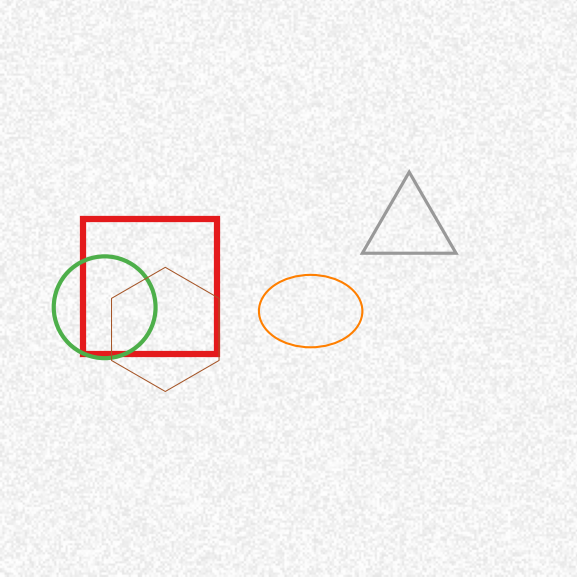[{"shape": "square", "thickness": 3, "radius": 0.58, "center": [0.259, 0.503]}, {"shape": "circle", "thickness": 2, "radius": 0.44, "center": [0.181, 0.467]}, {"shape": "oval", "thickness": 1, "radius": 0.45, "center": [0.538, 0.46]}, {"shape": "hexagon", "thickness": 0.5, "radius": 0.54, "center": [0.286, 0.429]}, {"shape": "triangle", "thickness": 1.5, "radius": 0.47, "center": [0.709, 0.607]}]